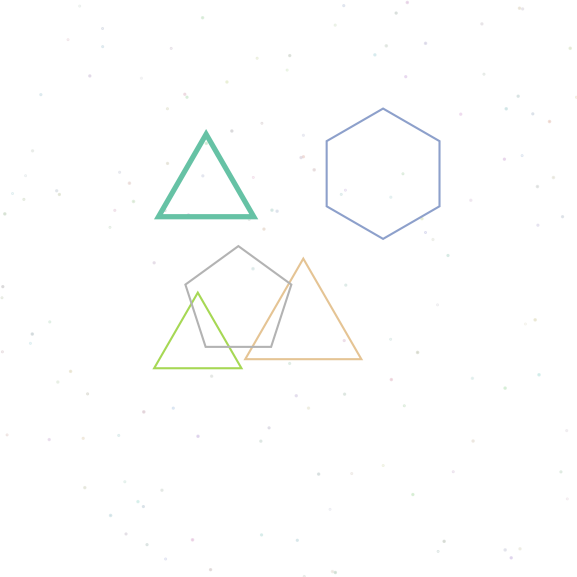[{"shape": "triangle", "thickness": 2.5, "radius": 0.48, "center": [0.357, 0.671]}, {"shape": "hexagon", "thickness": 1, "radius": 0.56, "center": [0.663, 0.698]}, {"shape": "triangle", "thickness": 1, "radius": 0.44, "center": [0.343, 0.405]}, {"shape": "triangle", "thickness": 1, "radius": 0.58, "center": [0.525, 0.435]}, {"shape": "pentagon", "thickness": 1, "radius": 0.48, "center": [0.413, 0.477]}]